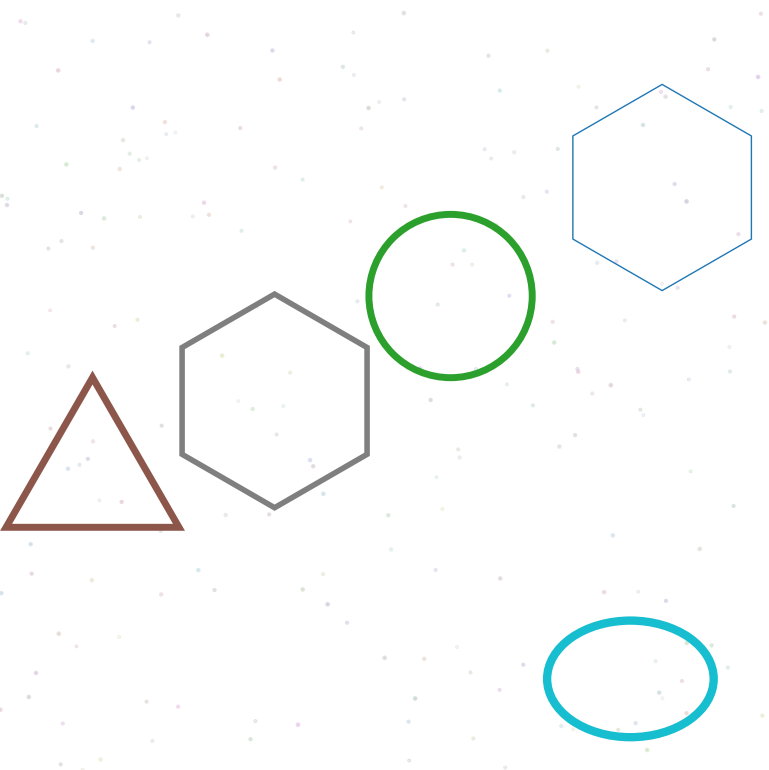[{"shape": "hexagon", "thickness": 0.5, "radius": 0.67, "center": [0.86, 0.756]}, {"shape": "circle", "thickness": 2.5, "radius": 0.53, "center": [0.585, 0.616]}, {"shape": "triangle", "thickness": 2.5, "radius": 0.65, "center": [0.12, 0.38]}, {"shape": "hexagon", "thickness": 2, "radius": 0.69, "center": [0.357, 0.479]}, {"shape": "oval", "thickness": 3, "radius": 0.54, "center": [0.819, 0.118]}]